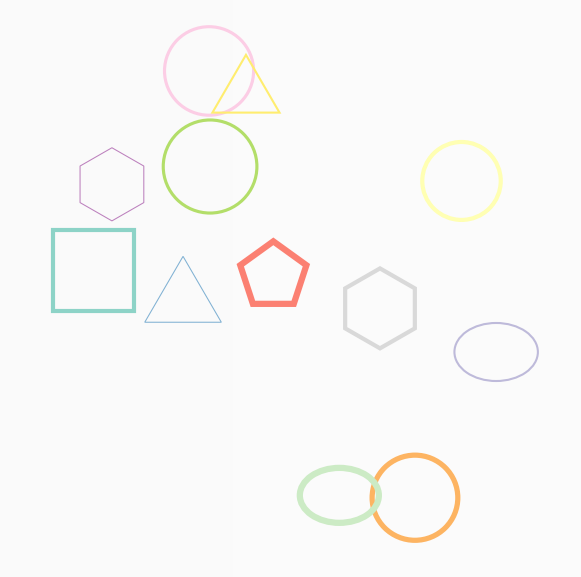[{"shape": "square", "thickness": 2, "radius": 0.35, "center": [0.161, 0.53]}, {"shape": "circle", "thickness": 2, "radius": 0.34, "center": [0.794, 0.686]}, {"shape": "oval", "thickness": 1, "radius": 0.36, "center": [0.854, 0.39]}, {"shape": "pentagon", "thickness": 3, "radius": 0.3, "center": [0.47, 0.521]}, {"shape": "triangle", "thickness": 0.5, "radius": 0.38, "center": [0.315, 0.479]}, {"shape": "circle", "thickness": 2.5, "radius": 0.37, "center": [0.714, 0.137]}, {"shape": "circle", "thickness": 1.5, "radius": 0.4, "center": [0.361, 0.711]}, {"shape": "circle", "thickness": 1.5, "radius": 0.38, "center": [0.36, 0.876]}, {"shape": "hexagon", "thickness": 2, "radius": 0.35, "center": [0.654, 0.465]}, {"shape": "hexagon", "thickness": 0.5, "radius": 0.32, "center": [0.193, 0.68]}, {"shape": "oval", "thickness": 3, "radius": 0.34, "center": [0.584, 0.141]}, {"shape": "triangle", "thickness": 1, "radius": 0.33, "center": [0.423, 0.837]}]